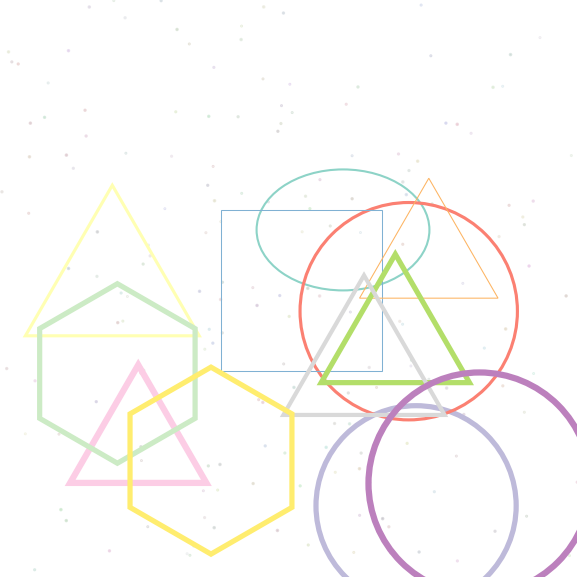[{"shape": "oval", "thickness": 1, "radius": 0.75, "center": [0.594, 0.601]}, {"shape": "triangle", "thickness": 1.5, "radius": 0.87, "center": [0.194, 0.505]}, {"shape": "circle", "thickness": 2.5, "radius": 0.87, "center": [0.72, 0.123]}, {"shape": "circle", "thickness": 1.5, "radius": 0.94, "center": [0.708, 0.46]}, {"shape": "square", "thickness": 0.5, "radius": 0.7, "center": [0.523, 0.496]}, {"shape": "triangle", "thickness": 0.5, "radius": 0.69, "center": [0.742, 0.552]}, {"shape": "triangle", "thickness": 2.5, "radius": 0.74, "center": [0.685, 0.411]}, {"shape": "triangle", "thickness": 3, "radius": 0.68, "center": [0.239, 0.231]}, {"shape": "triangle", "thickness": 2, "radius": 0.81, "center": [0.63, 0.361]}, {"shape": "circle", "thickness": 3, "radius": 0.96, "center": [0.83, 0.162]}, {"shape": "hexagon", "thickness": 2.5, "radius": 0.78, "center": [0.203, 0.352]}, {"shape": "hexagon", "thickness": 2.5, "radius": 0.81, "center": [0.365, 0.202]}]